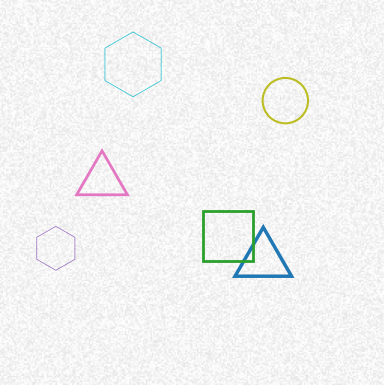[{"shape": "triangle", "thickness": 2.5, "radius": 0.42, "center": [0.684, 0.325]}, {"shape": "square", "thickness": 2, "radius": 0.32, "center": [0.593, 0.386]}, {"shape": "hexagon", "thickness": 0.5, "radius": 0.29, "center": [0.145, 0.355]}, {"shape": "triangle", "thickness": 2, "radius": 0.38, "center": [0.265, 0.532]}, {"shape": "circle", "thickness": 1.5, "radius": 0.29, "center": [0.741, 0.739]}, {"shape": "hexagon", "thickness": 0.5, "radius": 0.42, "center": [0.346, 0.833]}]